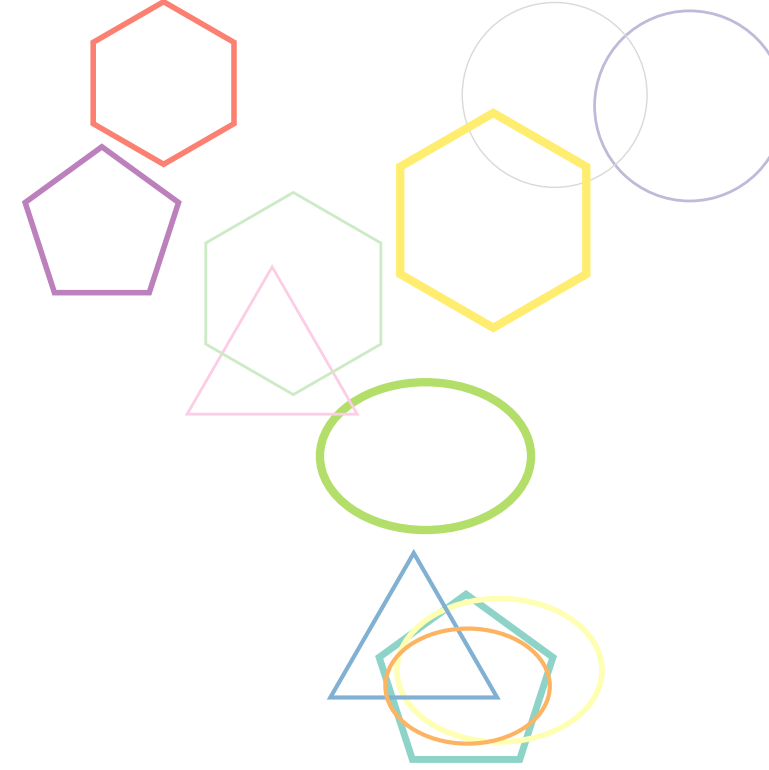[{"shape": "pentagon", "thickness": 2.5, "radius": 0.59, "center": [0.605, 0.11]}, {"shape": "oval", "thickness": 2, "radius": 0.67, "center": [0.649, 0.13]}, {"shape": "circle", "thickness": 1, "radius": 0.62, "center": [0.896, 0.862]}, {"shape": "hexagon", "thickness": 2, "radius": 0.53, "center": [0.212, 0.892]}, {"shape": "triangle", "thickness": 1.5, "radius": 0.63, "center": [0.537, 0.157]}, {"shape": "oval", "thickness": 1.5, "radius": 0.53, "center": [0.607, 0.109]}, {"shape": "oval", "thickness": 3, "radius": 0.69, "center": [0.553, 0.408]}, {"shape": "triangle", "thickness": 1, "radius": 0.64, "center": [0.353, 0.526]}, {"shape": "circle", "thickness": 0.5, "radius": 0.6, "center": [0.72, 0.877]}, {"shape": "pentagon", "thickness": 2, "radius": 0.52, "center": [0.132, 0.705]}, {"shape": "hexagon", "thickness": 1, "radius": 0.66, "center": [0.381, 0.619]}, {"shape": "hexagon", "thickness": 3, "radius": 0.7, "center": [0.641, 0.714]}]